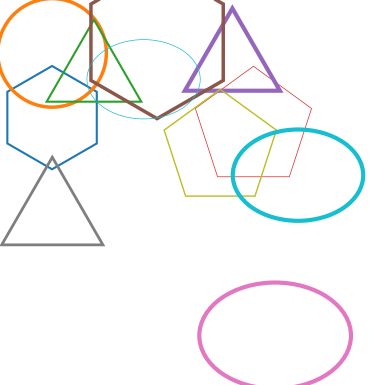[{"shape": "hexagon", "thickness": 1.5, "radius": 0.67, "center": [0.135, 0.694]}, {"shape": "circle", "thickness": 2.5, "radius": 0.71, "center": [0.135, 0.863]}, {"shape": "triangle", "thickness": 1.5, "radius": 0.71, "center": [0.244, 0.807]}, {"shape": "pentagon", "thickness": 0.5, "radius": 0.79, "center": [0.658, 0.669]}, {"shape": "triangle", "thickness": 3, "radius": 0.71, "center": [0.604, 0.836]}, {"shape": "hexagon", "thickness": 2.5, "radius": 0.99, "center": [0.408, 0.89]}, {"shape": "oval", "thickness": 3, "radius": 0.98, "center": [0.715, 0.128]}, {"shape": "triangle", "thickness": 2, "radius": 0.76, "center": [0.136, 0.44]}, {"shape": "pentagon", "thickness": 1, "radius": 0.77, "center": [0.572, 0.615]}, {"shape": "oval", "thickness": 0.5, "radius": 0.74, "center": [0.373, 0.794]}, {"shape": "oval", "thickness": 3, "radius": 0.85, "center": [0.774, 0.545]}]